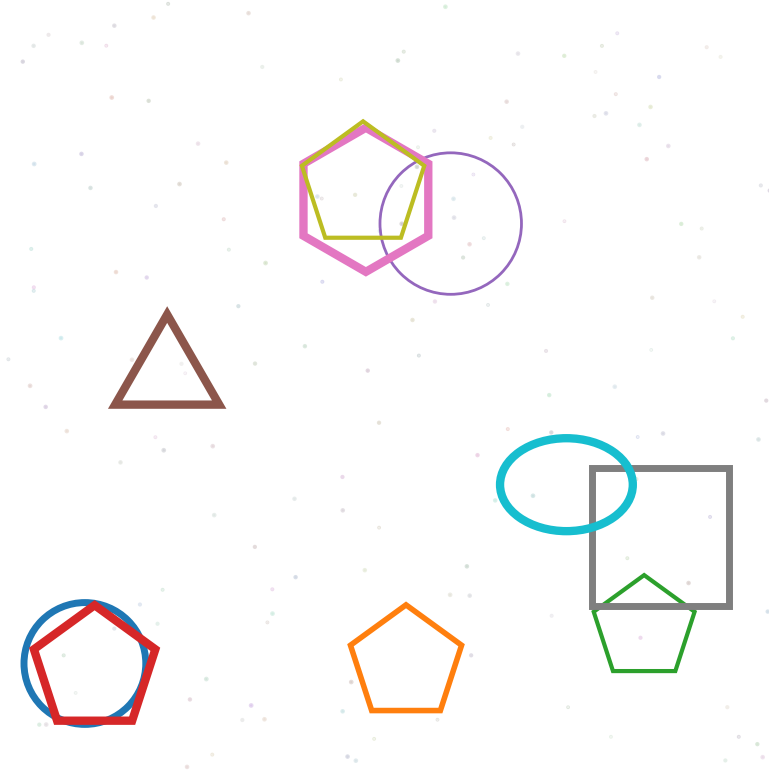[{"shape": "circle", "thickness": 2.5, "radius": 0.4, "center": [0.11, 0.138]}, {"shape": "pentagon", "thickness": 2, "radius": 0.38, "center": [0.527, 0.139]}, {"shape": "pentagon", "thickness": 1.5, "radius": 0.34, "center": [0.837, 0.184]}, {"shape": "pentagon", "thickness": 3, "radius": 0.41, "center": [0.123, 0.131]}, {"shape": "circle", "thickness": 1, "radius": 0.46, "center": [0.585, 0.71]}, {"shape": "triangle", "thickness": 3, "radius": 0.39, "center": [0.217, 0.514]}, {"shape": "hexagon", "thickness": 3, "radius": 0.47, "center": [0.475, 0.741]}, {"shape": "square", "thickness": 2.5, "radius": 0.45, "center": [0.858, 0.303]}, {"shape": "pentagon", "thickness": 1.5, "radius": 0.42, "center": [0.472, 0.759]}, {"shape": "oval", "thickness": 3, "radius": 0.43, "center": [0.736, 0.371]}]